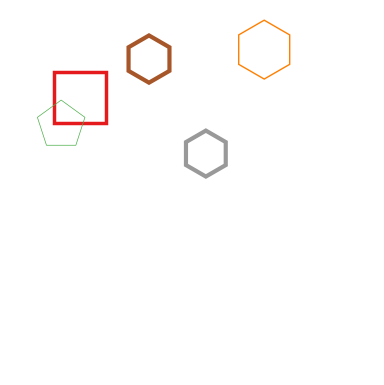[{"shape": "square", "thickness": 2.5, "radius": 0.33, "center": [0.208, 0.746]}, {"shape": "pentagon", "thickness": 0.5, "radius": 0.32, "center": [0.159, 0.675]}, {"shape": "hexagon", "thickness": 1, "radius": 0.38, "center": [0.686, 0.871]}, {"shape": "hexagon", "thickness": 3, "radius": 0.31, "center": [0.387, 0.847]}, {"shape": "hexagon", "thickness": 3, "radius": 0.3, "center": [0.535, 0.601]}]